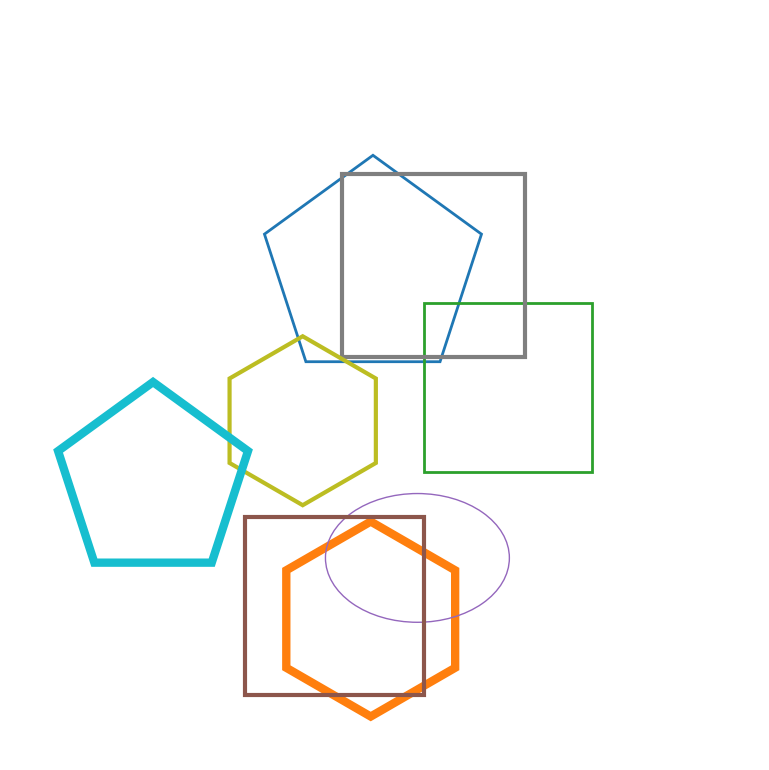[{"shape": "pentagon", "thickness": 1, "radius": 0.74, "center": [0.484, 0.65]}, {"shape": "hexagon", "thickness": 3, "radius": 0.63, "center": [0.481, 0.196]}, {"shape": "square", "thickness": 1, "radius": 0.55, "center": [0.66, 0.497]}, {"shape": "oval", "thickness": 0.5, "radius": 0.6, "center": [0.542, 0.275]}, {"shape": "square", "thickness": 1.5, "radius": 0.58, "center": [0.434, 0.213]}, {"shape": "square", "thickness": 1.5, "radius": 0.6, "center": [0.563, 0.655]}, {"shape": "hexagon", "thickness": 1.5, "radius": 0.55, "center": [0.393, 0.454]}, {"shape": "pentagon", "thickness": 3, "radius": 0.65, "center": [0.199, 0.374]}]